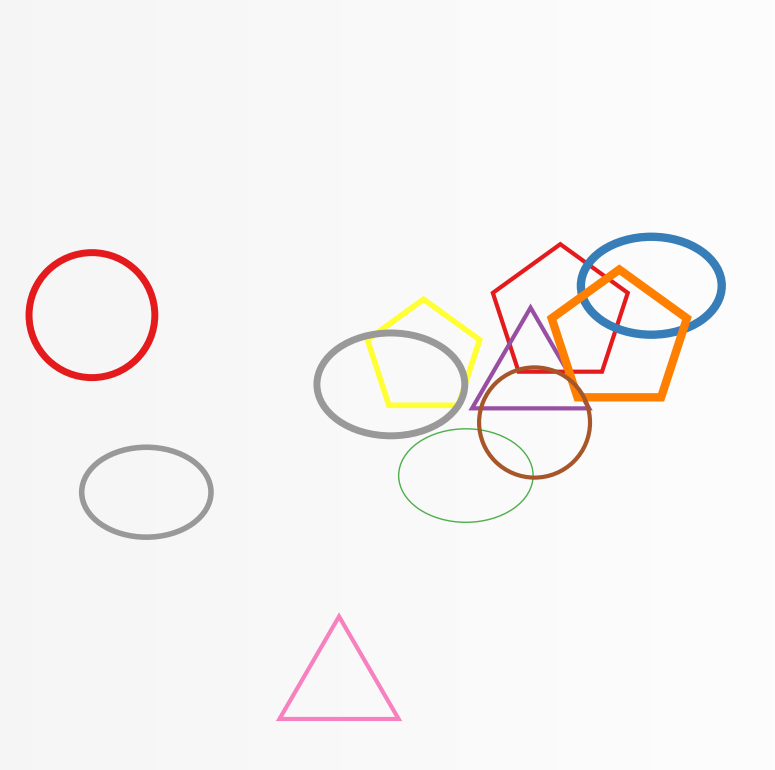[{"shape": "circle", "thickness": 2.5, "radius": 0.41, "center": [0.119, 0.591]}, {"shape": "pentagon", "thickness": 1.5, "radius": 0.46, "center": [0.723, 0.591]}, {"shape": "oval", "thickness": 3, "radius": 0.45, "center": [0.84, 0.629]}, {"shape": "oval", "thickness": 0.5, "radius": 0.43, "center": [0.601, 0.382]}, {"shape": "triangle", "thickness": 1.5, "radius": 0.44, "center": [0.685, 0.513]}, {"shape": "pentagon", "thickness": 3, "radius": 0.46, "center": [0.799, 0.558]}, {"shape": "pentagon", "thickness": 2, "radius": 0.38, "center": [0.547, 0.535]}, {"shape": "circle", "thickness": 1.5, "radius": 0.36, "center": [0.69, 0.451]}, {"shape": "triangle", "thickness": 1.5, "radius": 0.44, "center": [0.437, 0.111]}, {"shape": "oval", "thickness": 2, "radius": 0.42, "center": [0.189, 0.361]}, {"shape": "oval", "thickness": 2.5, "radius": 0.48, "center": [0.504, 0.501]}]